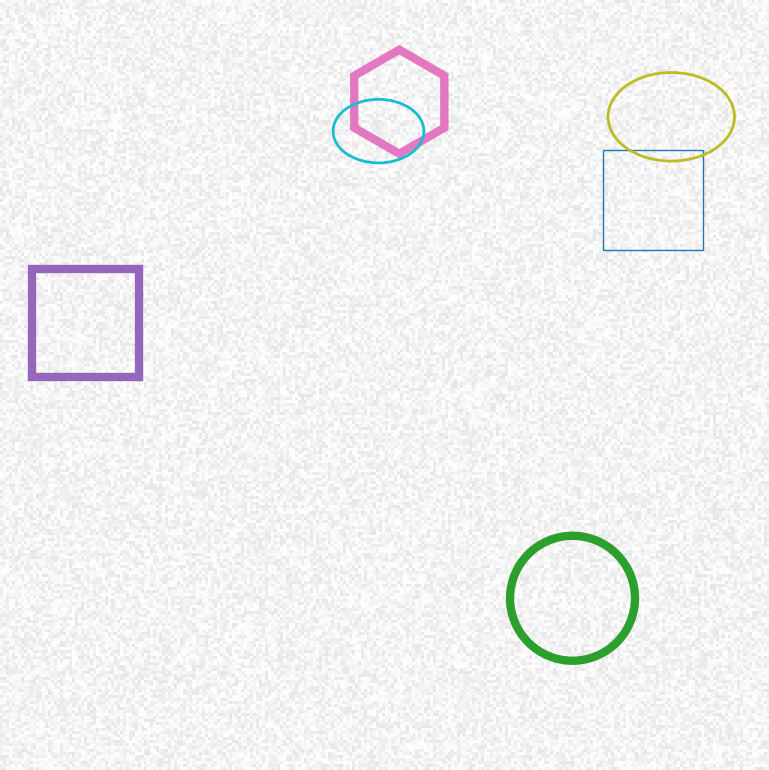[{"shape": "square", "thickness": 0.5, "radius": 0.33, "center": [0.848, 0.74]}, {"shape": "circle", "thickness": 3, "radius": 0.41, "center": [0.744, 0.223]}, {"shape": "square", "thickness": 3, "radius": 0.35, "center": [0.111, 0.58]}, {"shape": "hexagon", "thickness": 3, "radius": 0.34, "center": [0.519, 0.868]}, {"shape": "oval", "thickness": 1, "radius": 0.41, "center": [0.872, 0.848]}, {"shape": "oval", "thickness": 1, "radius": 0.29, "center": [0.492, 0.83]}]